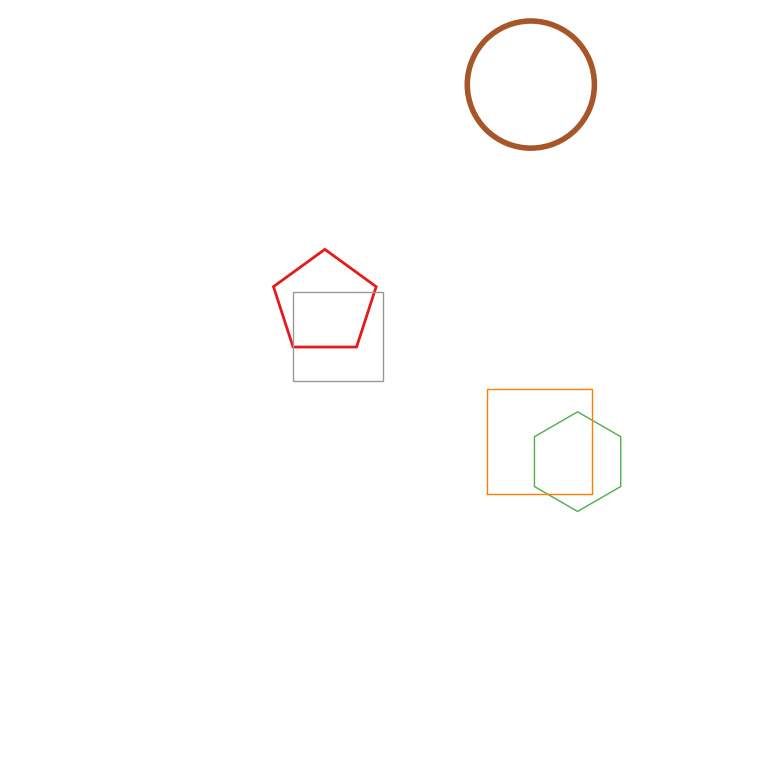[{"shape": "pentagon", "thickness": 1, "radius": 0.35, "center": [0.422, 0.606]}, {"shape": "hexagon", "thickness": 0.5, "radius": 0.32, "center": [0.75, 0.4]}, {"shape": "square", "thickness": 0.5, "radius": 0.34, "center": [0.701, 0.427]}, {"shape": "circle", "thickness": 2, "radius": 0.41, "center": [0.689, 0.89]}, {"shape": "square", "thickness": 0.5, "radius": 0.29, "center": [0.439, 0.563]}]